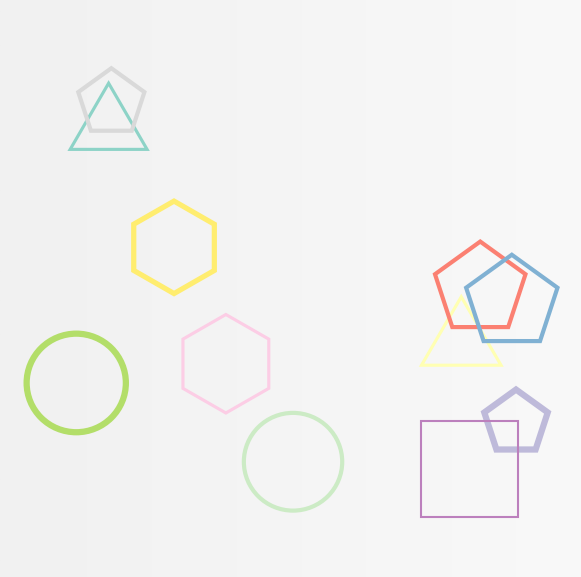[{"shape": "triangle", "thickness": 1.5, "radius": 0.38, "center": [0.187, 0.779]}, {"shape": "triangle", "thickness": 1.5, "radius": 0.39, "center": [0.794, 0.406]}, {"shape": "pentagon", "thickness": 3, "radius": 0.29, "center": [0.888, 0.267]}, {"shape": "pentagon", "thickness": 2, "radius": 0.41, "center": [0.826, 0.499]}, {"shape": "pentagon", "thickness": 2, "radius": 0.41, "center": [0.881, 0.475]}, {"shape": "circle", "thickness": 3, "radius": 0.43, "center": [0.131, 0.336]}, {"shape": "hexagon", "thickness": 1.5, "radius": 0.43, "center": [0.389, 0.369]}, {"shape": "pentagon", "thickness": 2, "radius": 0.3, "center": [0.192, 0.821]}, {"shape": "square", "thickness": 1, "radius": 0.41, "center": [0.808, 0.187]}, {"shape": "circle", "thickness": 2, "radius": 0.42, "center": [0.504, 0.2]}, {"shape": "hexagon", "thickness": 2.5, "radius": 0.4, "center": [0.299, 0.571]}]